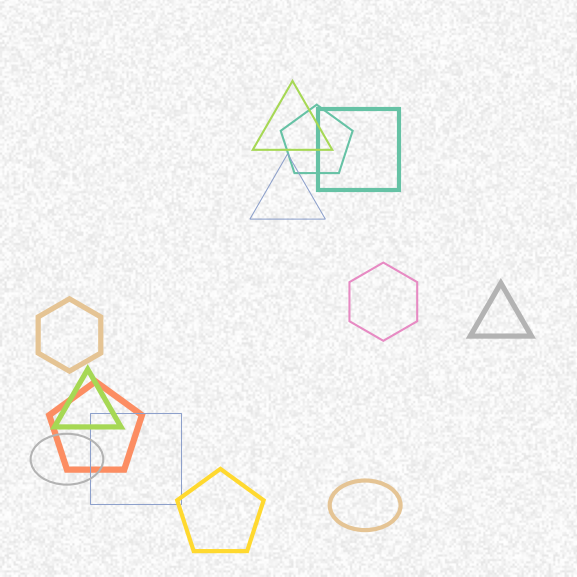[{"shape": "pentagon", "thickness": 1, "radius": 0.33, "center": [0.548, 0.752]}, {"shape": "square", "thickness": 2, "radius": 0.35, "center": [0.621, 0.741]}, {"shape": "pentagon", "thickness": 3, "radius": 0.42, "center": [0.166, 0.254]}, {"shape": "square", "thickness": 0.5, "radius": 0.39, "center": [0.235, 0.205]}, {"shape": "triangle", "thickness": 0.5, "radius": 0.38, "center": [0.498, 0.657]}, {"shape": "hexagon", "thickness": 1, "radius": 0.34, "center": [0.664, 0.477]}, {"shape": "triangle", "thickness": 1, "radius": 0.4, "center": [0.507, 0.779]}, {"shape": "triangle", "thickness": 2.5, "radius": 0.33, "center": [0.152, 0.293]}, {"shape": "pentagon", "thickness": 2, "radius": 0.39, "center": [0.382, 0.109]}, {"shape": "hexagon", "thickness": 2.5, "radius": 0.31, "center": [0.12, 0.419]}, {"shape": "oval", "thickness": 2, "radius": 0.31, "center": [0.632, 0.124]}, {"shape": "oval", "thickness": 1, "radius": 0.31, "center": [0.116, 0.204]}, {"shape": "triangle", "thickness": 2.5, "radius": 0.31, "center": [0.867, 0.448]}]